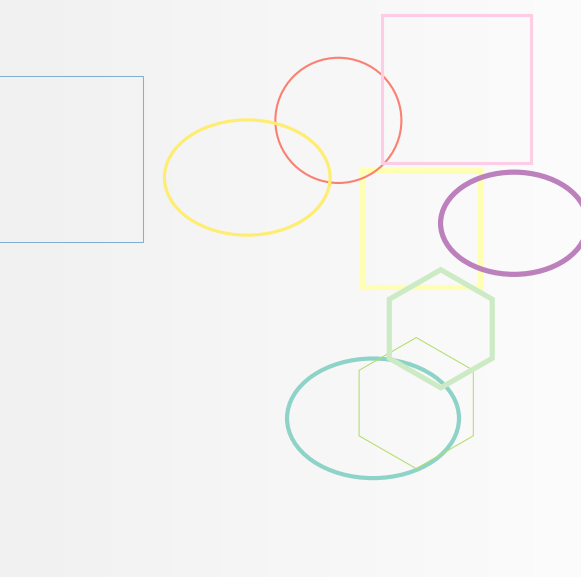[{"shape": "oval", "thickness": 2, "radius": 0.74, "center": [0.642, 0.275]}, {"shape": "square", "thickness": 2.5, "radius": 0.51, "center": [0.725, 0.603]}, {"shape": "circle", "thickness": 1, "radius": 0.54, "center": [0.582, 0.791]}, {"shape": "square", "thickness": 0.5, "radius": 0.72, "center": [0.103, 0.724]}, {"shape": "hexagon", "thickness": 0.5, "radius": 0.57, "center": [0.716, 0.301]}, {"shape": "square", "thickness": 1.5, "radius": 0.64, "center": [0.786, 0.845]}, {"shape": "oval", "thickness": 2.5, "radius": 0.63, "center": [0.884, 0.613]}, {"shape": "hexagon", "thickness": 2.5, "radius": 0.51, "center": [0.758, 0.43]}, {"shape": "oval", "thickness": 1.5, "radius": 0.71, "center": [0.425, 0.692]}]